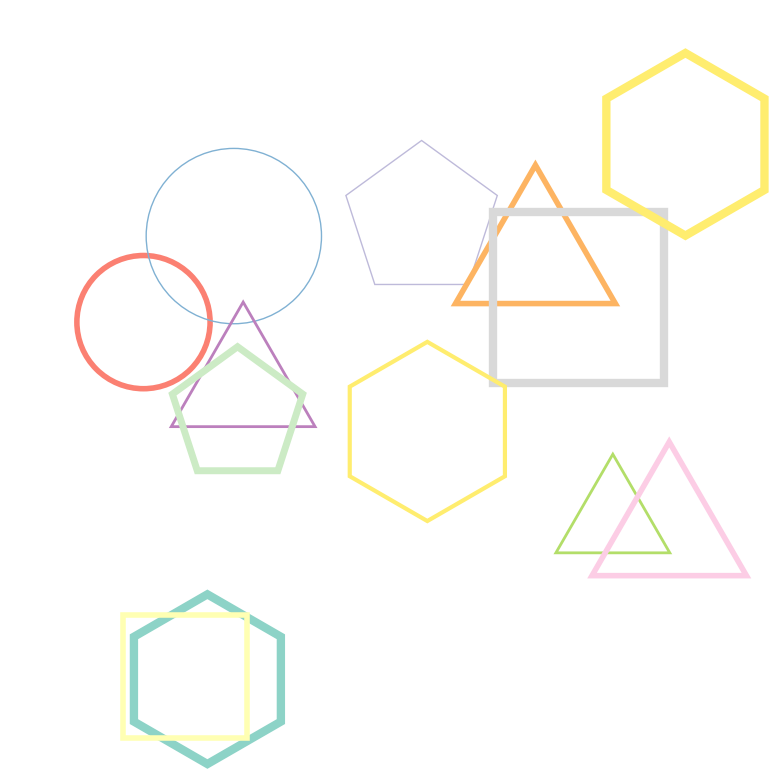[{"shape": "hexagon", "thickness": 3, "radius": 0.55, "center": [0.269, 0.118]}, {"shape": "square", "thickness": 2, "radius": 0.4, "center": [0.24, 0.121]}, {"shape": "pentagon", "thickness": 0.5, "radius": 0.52, "center": [0.548, 0.714]}, {"shape": "circle", "thickness": 2, "radius": 0.43, "center": [0.186, 0.582]}, {"shape": "circle", "thickness": 0.5, "radius": 0.57, "center": [0.304, 0.693]}, {"shape": "triangle", "thickness": 2, "radius": 0.6, "center": [0.695, 0.666]}, {"shape": "triangle", "thickness": 1, "radius": 0.43, "center": [0.796, 0.325]}, {"shape": "triangle", "thickness": 2, "radius": 0.58, "center": [0.869, 0.31]}, {"shape": "square", "thickness": 3, "radius": 0.56, "center": [0.751, 0.614]}, {"shape": "triangle", "thickness": 1, "radius": 0.54, "center": [0.316, 0.5]}, {"shape": "pentagon", "thickness": 2.5, "radius": 0.45, "center": [0.309, 0.461]}, {"shape": "hexagon", "thickness": 1.5, "radius": 0.58, "center": [0.555, 0.44]}, {"shape": "hexagon", "thickness": 3, "radius": 0.59, "center": [0.89, 0.813]}]